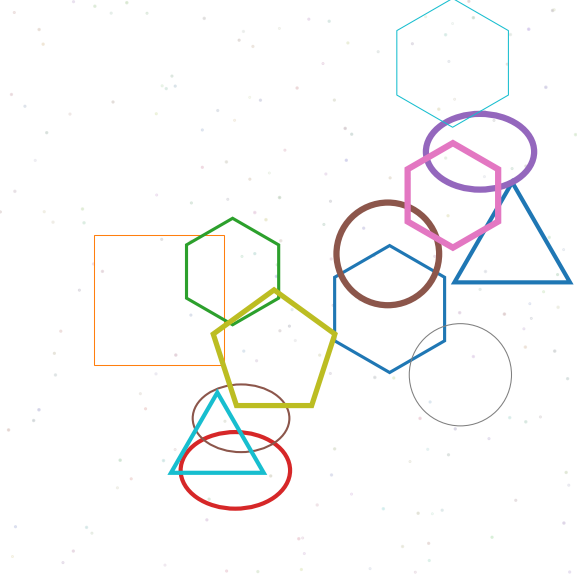[{"shape": "hexagon", "thickness": 1.5, "radius": 0.55, "center": [0.675, 0.464]}, {"shape": "triangle", "thickness": 2, "radius": 0.58, "center": [0.887, 0.568]}, {"shape": "square", "thickness": 0.5, "radius": 0.56, "center": [0.275, 0.48]}, {"shape": "hexagon", "thickness": 1.5, "radius": 0.46, "center": [0.403, 0.529]}, {"shape": "oval", "thickness": 2, "radius": 0.47, "center": [0.408, 0.185]}, {"shape": "oval", "thickness": 3, "radius": 0.47, "center": [0.831, 0.736]}, {"shape": "oval", "thickness": 1, "radius": 0.42, "center": [0.417, 0.275]}, {"shape": "circle", "thickness": 3, "radius": 0.44, "center": [0.672, 0.559]}, {"shape": "hexagon", "thickness": 3, "radius": 0.45, "center": [0.784, 0.661]}, {"shape": "circle", "thickness": 0.5, "radius": 0.44, "center": [0.797, 0.35]}, {"shape": "pentagon", "thickness": 2.5, "radius": 0.55, "center": [0.475, 0.386]}, {"shape": "triangle", "thickness": 2, "radius": 0.46, "center": [0.376, 0.227]}, {"shape": "hexagon", "thickness": 0.5, "radius": 0.56, "center": [0.784, 0.89]}]